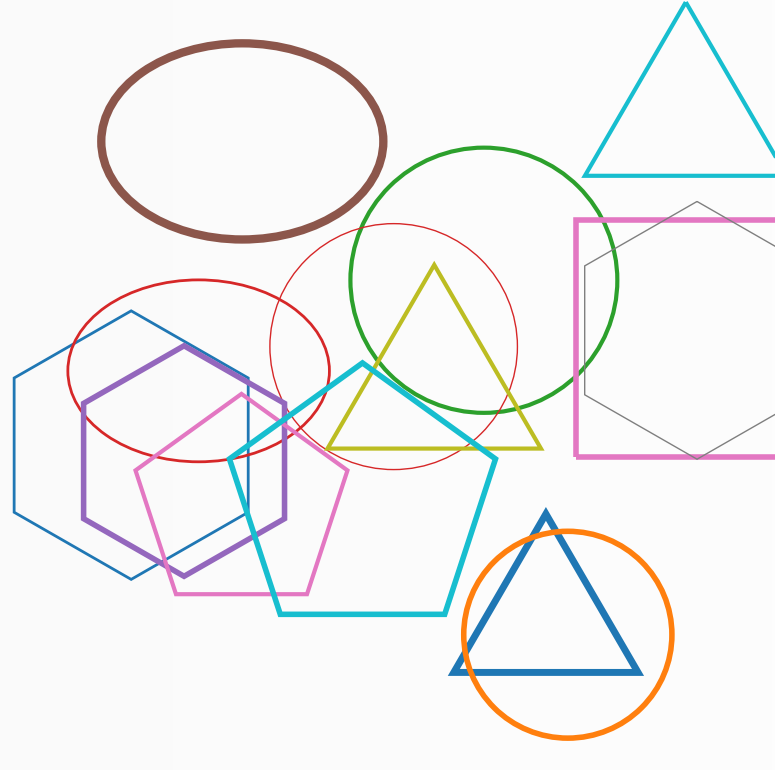[{"shape": "hexagon", "thickness": 1, "radius": 0.87, "center": [0.169, 0.422]}, {"shape": "triangle", "thickness": 2.5, "radius": 0.69, "center": [0.704, 0.195]}, {"shape": "circle", "thickness": 2, "radius": 0.67, "center": [0.733, 0.176]}, {"shape": "circle", "thickness": 1.5, "radius": 0.86, "center": [0.624, 0.636]}, {"shape": "circle", "thickness": 0.5, "radius": 0.8, "center": [0.508, 0.55]}, {"shape": "oval", "thickness": 1, "radius": 0.84, "center": [0.256, 0.518]}, {"shape": "hexagon", "thickness": 2, "radius": 0.75, "center": [0.238, 0.401]}, {"shape": "oval", "thickness": 3, "radius": 0.91, "center": [0.313, 0.816]}, {"shape": "pentagon", "thickness": 1.5, "radius": 0.72, "center": [0.312, 0.345]}, {"shape": "square", "thickness": 2, "radius": 0.77, "center": [0.897, 0.56]}, {"shape": "hexagon", "thickness": 0.5, "radius": 0.84, "center": [0.899, 0.571]}, {"shape": "triangle", "thickness": 1.5, "radius": 0.8, "center": [0.56, 0.497]}, {"shape": "triangle", "thickness": 1.5, "radius": 0.75, "center": [0.885, 0.847]}, {"shape": "pentagon", "thickness": 2, "radius": 0.9, "center": [0.468, 0.348]}]